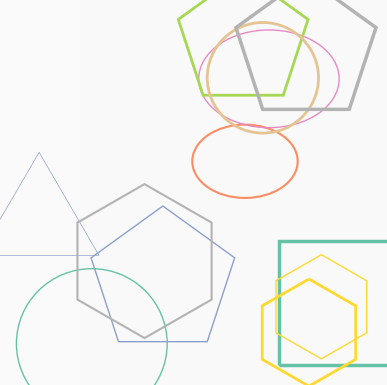[{"shape": "circle", "thickness": 1, "radius": 0.97, "center": [0.237, 0.108]}, {"shape": "square", "thickness": 2.5, "radius": 0.8, "center": [0.88, 0.213]}, {"shape": "oval", "thickness": 1.5, "radius": 0.68, "center": [0.632, 0.581]}, {"shape": "triangle", "thickness": 0.5, "radius": 0.89, "center": [0.101, 0.426]}, {"shape": "pentagon", "thickness": 1, "radius": 0.97, "center": [0.42, 0.27]}, {"shape": "oval", "thickness": 1, "radius": 0.91, "center": [0.694, 0.795]}, {"shape": "pentagon", "thickness": 2, "radius": 0.88, "center": [0.628, 0.895]}, {"shape": "hexagon", "thickness": 1, "radius": 0.68, "center": [0.829, 0.203]}, {"shape": "hexagon", "thickness": 2, "radius": 0.7, "center": [0.797, 0.136]}, {"shape": "circle", "thickness": 2, "radius": 0.72, "center": [0.678, 0.798]}, {"shape": "pentagon", "thickness": 2.5, "radius": 0.95, "center": [0.79, 0.87]}, {"shape": "hexagon", "thickness": 1.5, "radius": 1.0, "center": [0.373, 0.322]}]